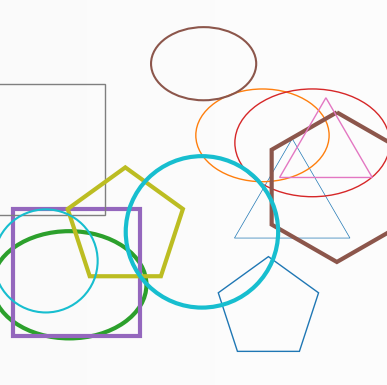[{"shape": "triangle", "thickness": 0.5, "radius": 0.86, "center": [0.754, 0.468]}, {"shape": "pentagon", "thickness": 1, "radius": 0.68, "center": [0.693, 0.197]}, {"shape": "oval", "thickness": 1, "radius": 0.86, "center": [0.677, 0.648]}, {"shape": "oval", "thickness": 3, "radius": 0.99, "center": [0.179, 0.26]}, {"shape": "oval", "thickness": 1, "radius": 1.0, "center": [0.806, 0.629]}, {"shape": "square", "thickness": 3, "radius": 0.82, "center": [0.197, 0.291]}, {"shape": "hexagon", "thickness": 3, "radius": 0.97, "center": [0.869, 0.514]}, {"shape": "oval", "thickness": 1.5, "radius": 0.68, "center": [0.525, 0.835]}, {"shape": "triangle", "thickness": 1, "radius": 0.69, "center": [0.841, 0.608]}, {"shape": "square", "thickness": 1, "radius": 0.85, "center": [0.101, 0.612]}, {"shape": "pentagon", "thickness": 3, "radius": 0.78, "center": [0.323, 0.409]}, {"shape": "circle", "thickness": 3, "radius": 0.98, "center": [0.521, 0.398]}, {"shape": "circle", "thickness": 1.5, "radius": 0.67, "center": [0.118, 0.322]}]